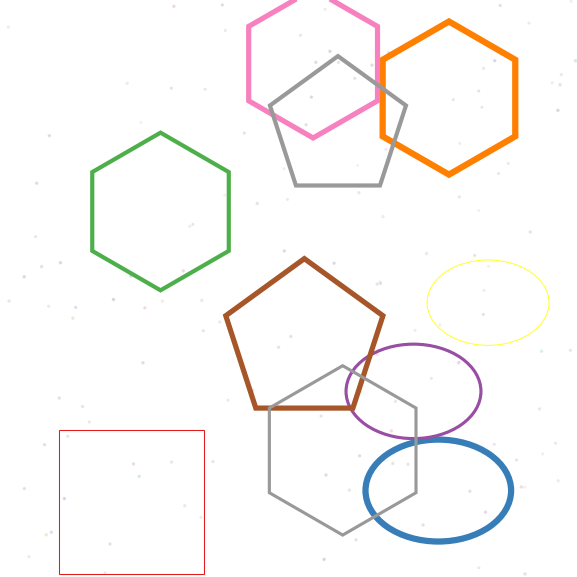[{"shape": "square", "thickness": 0.5, "radius": 0.62, "center": [0.228, 0.129]}, {"shape": "oval", "thickness": 3, "radius": 0.63, "center": [0.759, 0.15]}, {"shape": "hexagon", "thickness": 2, "radius": 0.68, "center": [0.278, 0.633]}, {"shape": "oval", "thickness": 1.5, "radius": 0.58, "center": [0.716, 0.321]}, {"shape": "hexagon", "thickness": 3, "radius": 0.66, "center": [0.777, 0.829]}, {"shape": "oval", "thickness": 0.5, "radius": 0.53, "center": [0.845, 0.475]}, {"shape": "pentagon", "thickness": 2.5, "radius": 0.72, "center": [0.527, 0.408]}, {"shape": "hexagon", "thickness": 2.5, "radius": 0.64, "center": [0.542, 0.889]}, {"shape": "hexagon", "thickness": 1.5, "radius": 0.73, "center": [0.593, 0.219]}, {"shape": "pentagon", "thickness": 2, "radius": 0.62, "center": [0.585, 0.778]}]